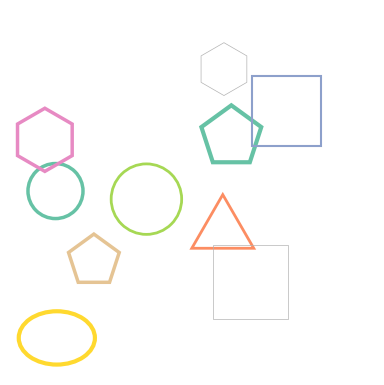[{"shape": "pentagon", "thickness": 3, "radius": 0.41, "center": [0.601, 0.645]}, {"shape": "circle", "thickness": 2.5, "radius": 0.36, "center": [0.144, 0.504]}, {"shape": "triangle", "thickness": 2, "radius": 0.46, "center": [0.579, 0.402]}, {"shape": "square", "thickness": 1.5, "radius": 0.45, "center": [0.744, 0.712]}, {"shape": "hexagon", "thickness": 2.5, "radius": 0.41, "center": [0.117, 0.637]}, {"shape": "circle", "thickness": 2, "radius": 0.46, "center": [0.38, 0.483]}, {"shape": "oval", "thickness": 3, "radius": 0.49, "center": [0.148, 0.122]}, {"shape": "pentagon", "thickness": 2.5, "radius": 0.35, "center": [0.244, 0.323]}, {"shape": "hexagon", "thickness": 0.5, "radius": 0.34, "center": [0.582, 0.82]}, {"shape": "square", "thickness": 0.5, "radius": 0.48, "center": [0.651, 0.268]}]